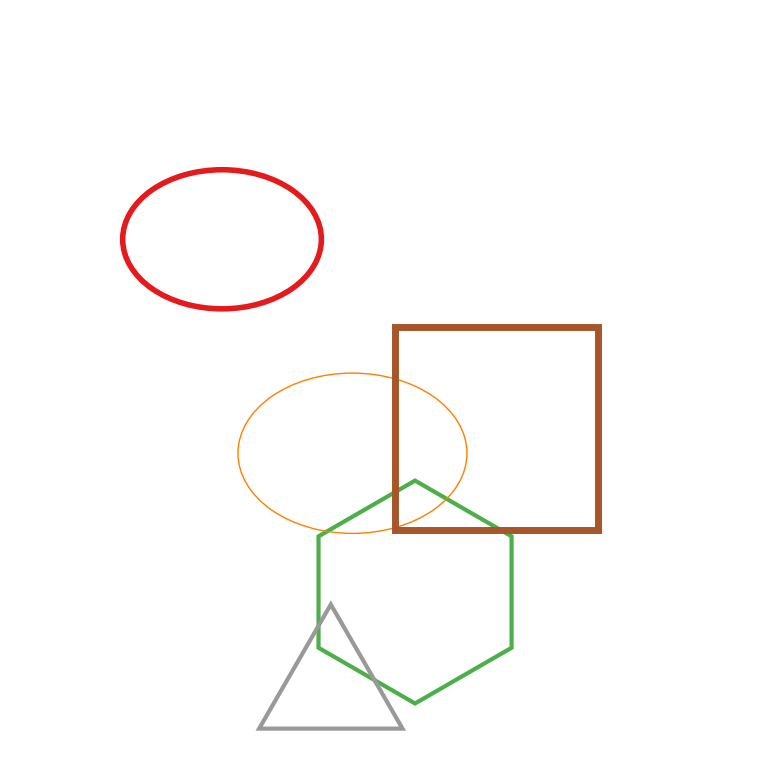[{"shape": "oval", "thickness": 2, "radius": 0.65, "center": [0.288, 0.689]}, {"shape": "hexagon", "thickness": 1.5, "radius": 0.72, "center": [0.539, 0.231]}, {"shape": "oval", "thickness": 0.5, "radius": 0.74, "center": [0.458, 0.411]}, {"shape": "square", "thickness": 2.5, "radius": 0.66, "center": [0.645, 0.443]}, {"shape": "triangle", "thickness": 1.5, "radius": 0.54, "center": [0.43, 0.107]}]